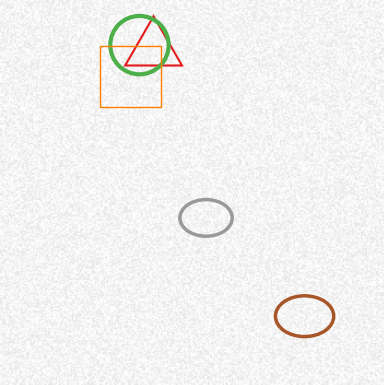[{"shape": "triangle", "thickness": 1.5, "radius": 0.43, "center": [0.399, 0.873]}, {"shape": "circle", "thickness": 3, "radius": 0.38, "center": [0.362, 0.883]}, {"shape": "square", "thickness": 1, "radius": 0.4, "center": [0.34, 0.8]}, {"shape": "oval", "thickness": 2.5, "radius": 0.38, "center": [0.791, 0.179]}, {"shape": "oval", "thickness": 2.5, "radius": 0.34, "center": [0.535, 0.434]}]